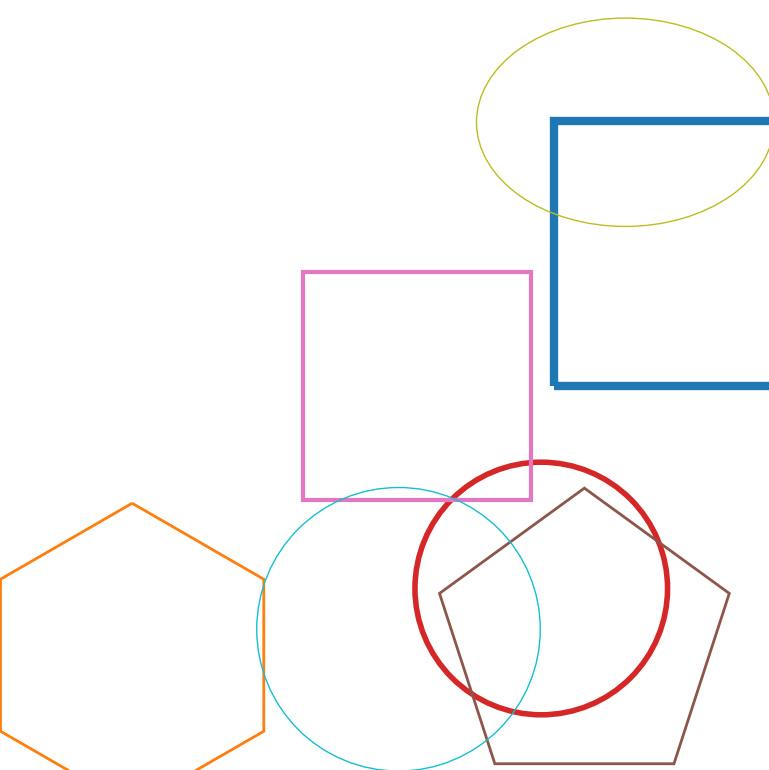[{"shape": "square", "thickness": 3, "radius": 0.86, "center": [0.892, 0.671]}, {"shape": "hexagon", "thickness": 1, "radius": 0.99, "center": [0.172, 0.149]}, {"shape": "circle", "thickness": 2, "radius": 0.82, "center": [0.703, 0.236]}, {"shape": "pentagon", "thickness": 1, "radius": 0.99, "center": [0.759, 0.168]}, {"shape": "square", "thickness": 1.5, "radius": 0.74, "center": [0.541, 0.499]}, {"shape": "oval", "thickness": 0.5, "radius": 0.97, "center": [0.812, 0.841]}, {"shape": "circle", "thickness": 0.5, "radius": 0.92, "center": [0.518, 0.183]}]